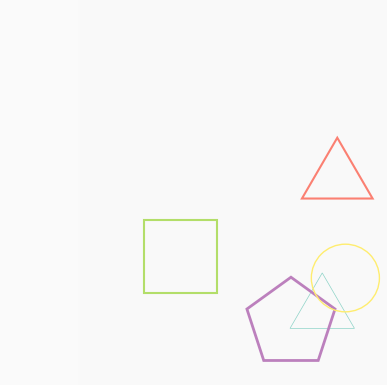[{"shape": "triangle", "thickness": 0.5, "radius": 0.48, "center": [0.832, 0.195]}, {"shape": "triangle", "thickness": 1.5, "radius": 0.53, "center": [0.87, 0.537]}, {"shape": "square", "thickness": 1.5, "radius": 0.47, "center": [0.466, 0.333]}, {"shape": "pentagon", "thickness": 2, "radius": 0.6, "center": [0.751, 0.16]}, {"shape": "circle", "thickness": 1, "radius": 0.44, "center": [0.891, 0.278]}]